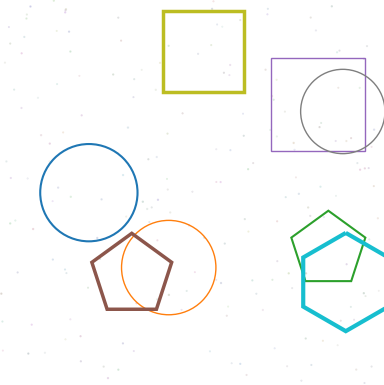[{"shape": "circle", "thickness": 1.5, "radius": 0.63, "center": [0.231, 0.5]}, {"shape": "circle", "thickness": 1, "radius": 0.61, "center": [0.438, 0.305]}, {"shape": "pentagon", "thickness": 1.5, "radius": 0.51, "center": [0.853, 0.352]}, {"shape": "square", "thickness": 1, "radius": 0.61, "center": [0.826, 0.728]}, {"shape": "pentagon", "thickness": 2.5, "radius": 0.54, "center": [0.342, 0.285]}, {"shape": "circle", "thickness": 1, "radius": 0.55, "center": [0.89, 0.71]}, {"shape": "square", "thickness": 2.5, "radius": 0.53, "center": [0.529, 0.866]}, {"shape": "hexagon", "thickness": 3, "radius": 0.64, "center": [0.898, 0.267]}]